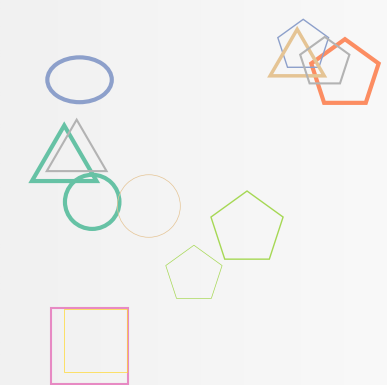[{"shape": "circle", "thickness": 3, "radius": 0.35, "center": [0.238, 0.476]}, {"shape": "triangle", "thickness": 3, "radius": 0.48, "center": [0.166, 0.578]}, {"shape": "pentagon", "thickness": 3, "radius": 0.46, "center": [0.89, 0.807]}, {"shape": "pentagon", "thickness": 1, "radius": 0.34, "center": [0.782, 0.881]}, {"shape": "oval", "thickness": 3, "radius": 0.42, "center": [0.205, 0.793]}, {"shape": "square", "thickness": 1.5, "radius": 0.49, "center": [0.231, 0.102]}, {"shape": "pentagon", "thickness": 0.5, "radius": 0.38, "center": [0.5, 0.287]}, {"shape": "pentagon", "thickness": 1, "radius": 0.49, "center": [0.637, 0.406]}, {"shape": "square", "thickness": 0.5, "radius": 0.41, "center": [0.247, 0.115]}, {"shape": "circle", "thickness": 0.5, "radius": 0.41, "center": [0.384, 0.465]}, {"shape": "triangle", "thickness": 2.5, "radius": 0.4, "center": [0.767, 0.843]}, {"shape": "triangle", "thickness": 1.5, "radius": 0.45, "center": [0.198, 0.6]}, {"shape": "pentagon", "thickness": 1.5, "radius": 0.33, "center": [0.838, 0.837]}]